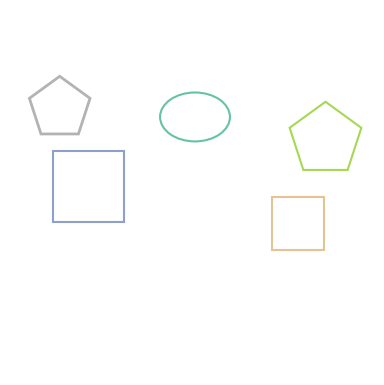[{"shape": "oval", "thickness": 1.5, "radius": 0.45, "center": [0.507, 0.696]}, {"shape": "square", "thickness": 1.5, "radius": 0.46, "center": [0.23, 0.515]}, {"shape": "pentagon", "thickness": 1.5, "radius": 0.49, "center": [0.845, 0.638]}, {"shape": "square", "thickness": 1.5, "radius": 0.34, "center": [0.774, 0.42]}, {"shape": "pentagon", "thickness": 2, "radius": 0.41, "center": [0.155, 0.719]}]